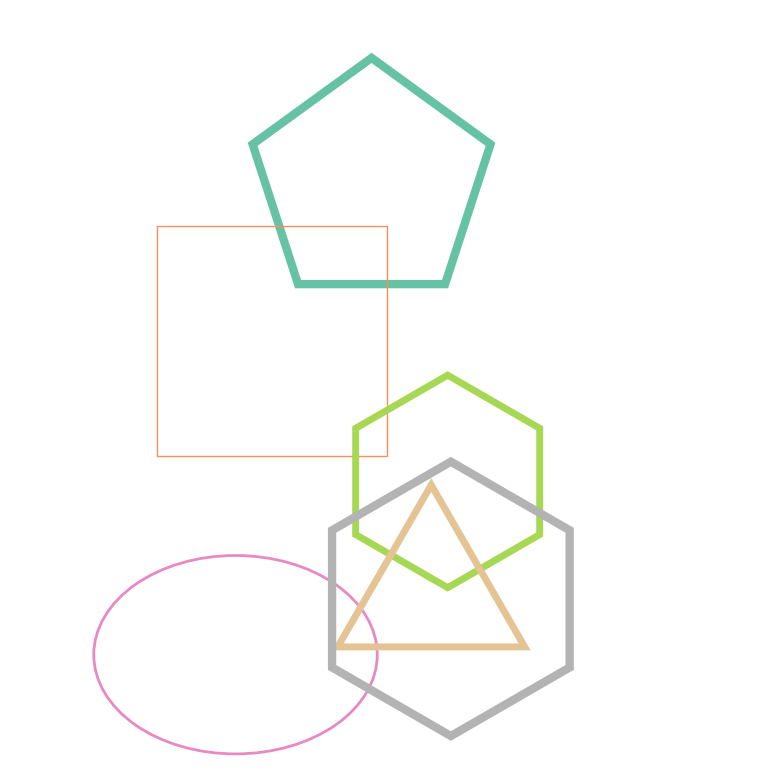[{"shape": "pentagon", "thickness": 3, "radius": 0.81, "center": [0.483, 0.762]}, {"shape": "square", "thickness": 0.5, "radius": 0.75, "center": [0.354, 0.558]}, {"shape": "oval", "thickness": 1, "radius": 0.92, "center": [0.306, 0.15]}, {"shape": "hexagon", "thickness": 2.5, "radius": 0.69, "center": [0.581, 0.375]}, {"shape": "triangle", "thickness": 2.5, "radius": 0.7, "center": [0.56, 0.23]}, {"shape": "hexagon", "thickness": 3, "radius": 0.89, "center": [0.586, 0.222]}]